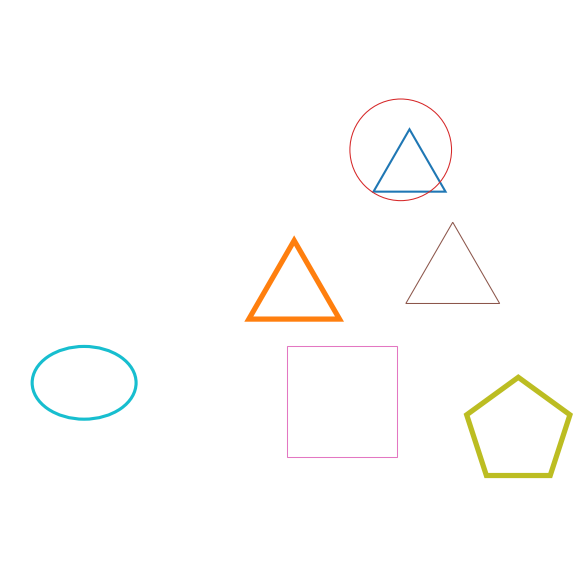[{"shape": "triangle", "thickness": 1, "radius": 0.36, "center": [0.709, 0.703]}, {"shape": "triangle", "thickness": 2.5, "radius": 0.45, "center": [0.509, 0.492]}, {"shape": "circle", "thickness": 0.5, "radius": 0.44, "center": [0.694, 0.74]}, {"shape": "triangle", "thickness": 0.5, "radius": 0.47, "center": [0.784, 0.521]}, {"shape": "square", "thickness": 0.5, "radius": 0.48, "center": [0.592, 0.304]}, {"shape": "pentagon", "thickness": 2.5, "radius": 0.47, "center": [0.897, 0.252]}, {"shape": "oval", "thickness": 1.5, "radius": 0.45, "center": [0.146, 0.336]}]